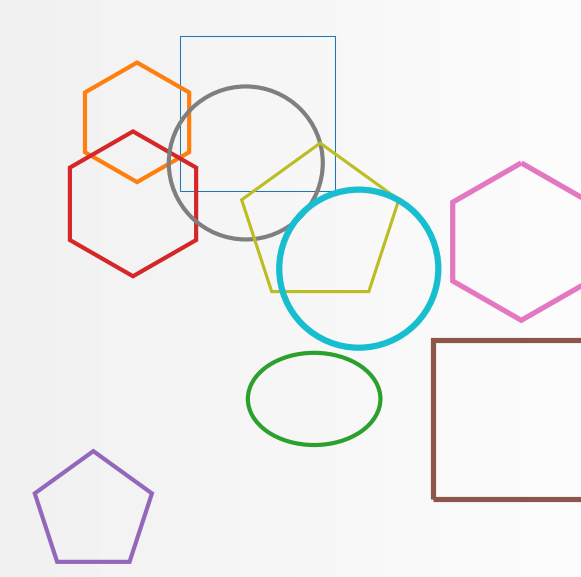[{"shape": "square", "thickness": 0.5, "radius": 0.67, "center": [0.443, 0.802]}, {"shape": "hexagon", "thickness": 2, "radius": 0.52, "center": [0.236, 0.787]}, {"shape": "oval", "thickness": 2, "radius": 0.57, "center": [0.54, 0.308]}, {"shape": "hexagon", "thickness": 2, "radius": 0.63, "center": [0.229, 0.646]}, {"shape": "pentagon", "thickness": 2, "radius": 0.53, "center": [0.161, 0.112]}, {"shape": "square", "thickness": 2.5, "radius": 0.69, "center": [0.882, 0.273]}, {"shape": "hexagon", "thickness": 2.5, "radius": 0.68, "center": [0.897, 0.581]}, {"shape": "circle", "thickness": 2, "radius": 0.66, "center": [0.423, 0.717]}, {"shape": "pentagon", "thickness": 1.5, "radius": 0.71, "center": [0.551, 0.609]}, {"shape": "circle", "thickness": 3, "radius": 0.68, "center": [0.617, 0.534]}]